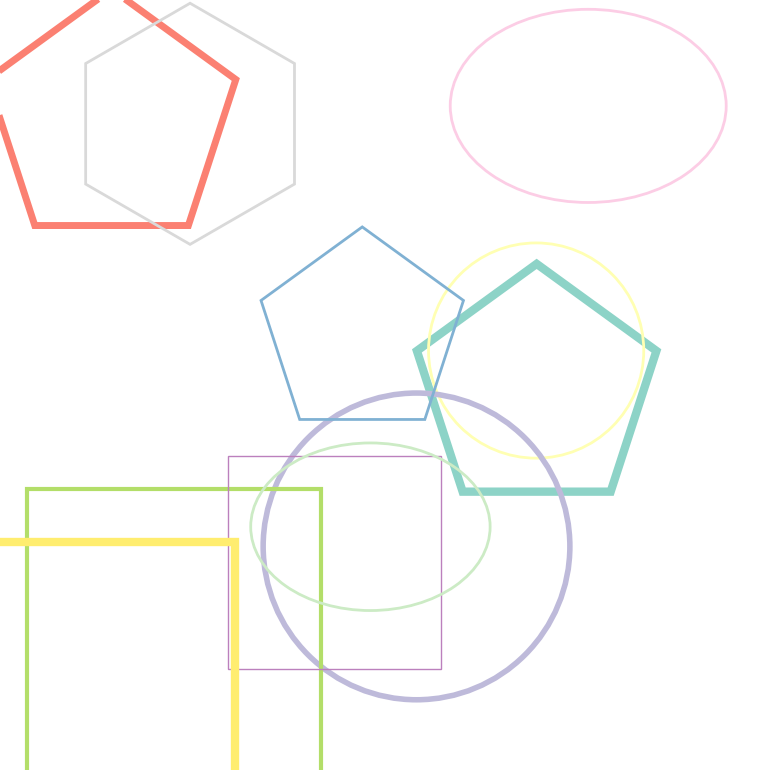[{"shape": "pentagon", "thickness": 3, "radius": 0.82, "center": [0.697, 0.494]}, {"shape": "circle", "thickness": 1, "radius": 0.7, "center": [0.696, 0.545]}, {"shape": "circle", "thickness": 2, "radius": 1.0, "center": [0.541, 0.29]}, {"shape": "pentagon", "thickness": 2.5, "radius": 0.85, "center": [0.145, 0.844]}, {"shape": "pentagon", "thickness": 1, "radius": 0.69, "center": [0.47, 0.567]}, {"shape": "square", "thickness": 1.5, "radius": 0.95, "center": [0.226, 0.174]}, {"shape": "oval", "thickness": 1, "radius": 0.9, "center": [0.764, 0.862]}, {"shape": "hexagon", "thickness": 1, "radius": 0.78, "center": [0.247, 0.839]}, {"shape": "square", "thickness": 0.5, "radius": 0.69, "center": [0.435, 0.27]}, {"shape": "oval", "thickness": 1, "radius": 0.78, "center": [0.481, 0.316]}, {"shape": "square", "thickness": 3, "radius": 0.81, "center": [0.143, 0.134]}]